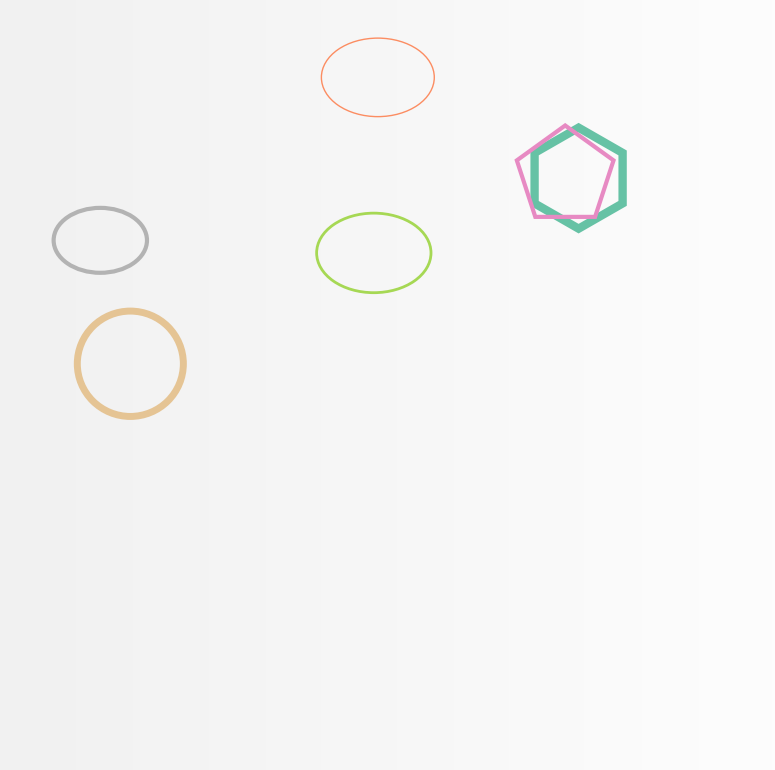[{"shape": "hexagon", "thickness": 3, "radius": 0.33, "center": [0.747, 0.769]}, {"shape": "oval", "thickness": 0.5, "radius": 0.36, "center": [0.488, 0.9]}, {"shape": "pentagon", "thickness": 1.5, "radius": 0.33, "center": [0.729, 0.771]}, {"shape": "oval", "thickness": 1, "radius": 0.37, "center": [0.482, 0.672]}, {"shape": "circle", "thickness": 2.5, "radius": 0.34, "center": [0.168, 0.528]}, {"shape": "oval", "thickness": 1.5, "radius": 0.3, "center": [0.129, 0.688]}]